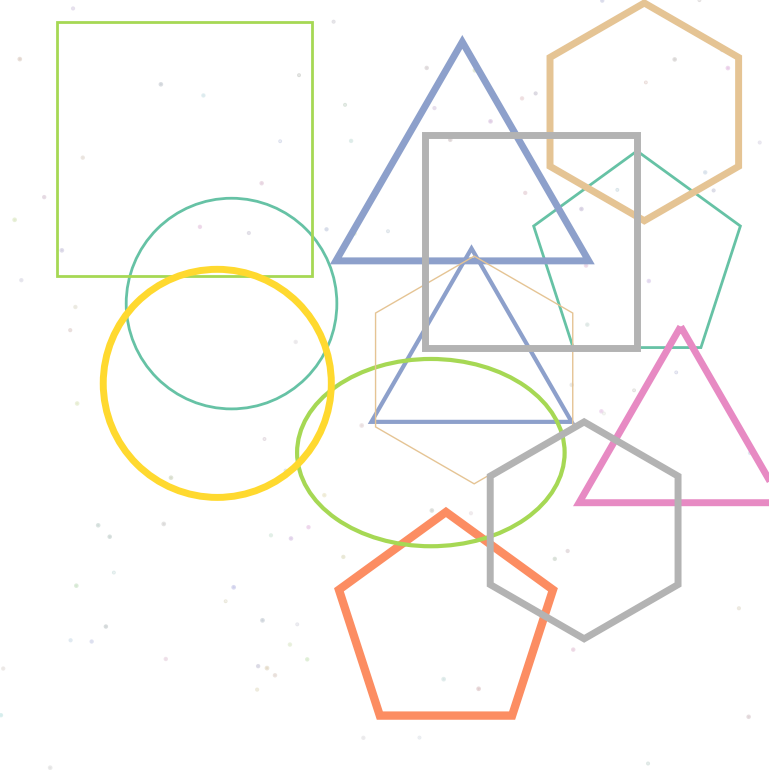[{"shape": "pentagon", "thickness": 1, "radius": 0.71, "center": [0.827, 0.663]}, {"shape": "circle", "thickness": 1, "radius": 0.68, "center": [0.301, 0.606]}, {"shape": "pentagon", "thickness": 3, "radius": 0.73, "center": [0.579, 0.189]}, {"shape": "triangle", "thickness": 2.5, "radius": 0.95, "center": [0.6, 0.756]}, {"shape": "triangle", "thickness": 1.5, "radius": 0.75, "center": [0.612, 0.527]}, {"shape": "triangle", "thickness": 2.5, "radius": 0.76, "center": [0.884, 0.423]}, {"shape": "oval", "thickness": 1.5, "radius": 0.87, "center": [0.56, 0.412]}, {"shape": "square", "thickness": 1, "radius": 0.83, "center": [0.24, 0.806]}, {"shape": "circle", "thickness": 2.5, "radius": 0.74, "center": [0.282, 0.502]}, {"shape": "hexagon", "thickness": 0.5, "radius": 0.74, "center": [0.616, 0.52]}, {"shape": "hexagon", "thickness": 2.5, "radius": 0.71, "center": [0.837, 0.855]}, {"shape": "hexagon", "thickness": 2.5, "radius": 0.7, "center": [0.759, 0.311]}, {"shape": "square", "thickness": 2.5, "radius": 0.69, "center": [0.69, 0.686]}]